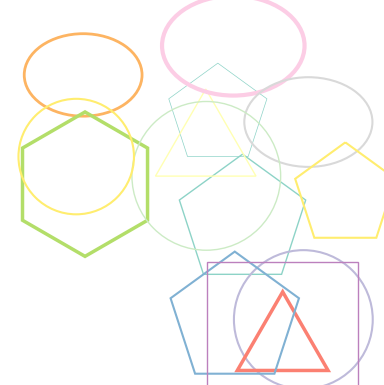[{"shape": "pentagon", "thickness": 1, "radius": 0.86, "center": [0.63, 0.427]}, {"shape": "pentagon", "thickness": 0.5, "radius": 0.67, "center": [0.566, 0.702]}, {"shape": "triangle", "thickness": 1, "radius": 0.75, "center": [0.534, 0.618]}, {"shape": "circle", "thickness": 1.5, "radius": 0.9, "center": [0.788, 0.17]}, {"shape": "triangle", "thickness": 2.5, "radius": 0.68, "center": [0.734, 0.106]}, {"shape": "pentagon", "thickness": 1.5, "radius": 0.88, "center": [0.61, 0.171]}, {"shape": "oval", "thickness": 2, "radius": 0.77, "center": [0.216, 0.805]}, {"shape": "hexagon", "thickness": 2.5, "radius": 0.94, "center": [0.221, 0.522]}, {"shape": "oval", "thickness": 3, "radius": 0.93, "center": [0.606, 0.881]}, {"shape": "oval", "thickness": 1.5, "radius": 0.83, "center": [0.801, 0.683]}, {"shape": "square", "thickness": 1, "radius": 0.98, "center": [0.735, 0.124]}, {"shape": "circle", "thickness": 1, "radius": 0.97, "center": [0.536, 0.543]}, {"shape": "pentagon", "thickness": 1.5, "radius": 0.68, "center": [0.897, 0.493]}, {"shape": "circle", "thickness": 1.5, "radius": 0.75, "center": [0.198, 0.593]}]